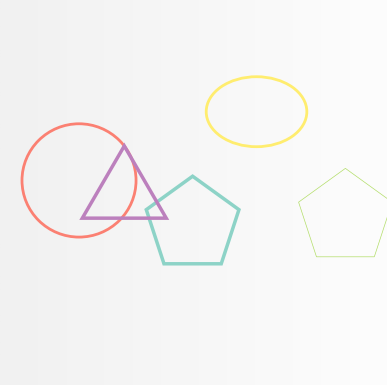[{"shape": "pentagon", "thickness": 2.5, "radius": 0.63, "center": [0.497, 0.417]}, {"shape": "circle", "thickness": 2, "radius": 0.74, "center": [0.204, 0.531]}, {"shape": "pentagon", "thickness": 0.5, "radius": 0.63, "center": [0.891, 0.436]}, {"shape": "triangle", "thickness": 2.5, "radius": 0.63, "center": [0.321, 0.496]}, {"shape": "oval", "thickness": 2, "radius": 0.65, "center": [0.662, 0.71]}]